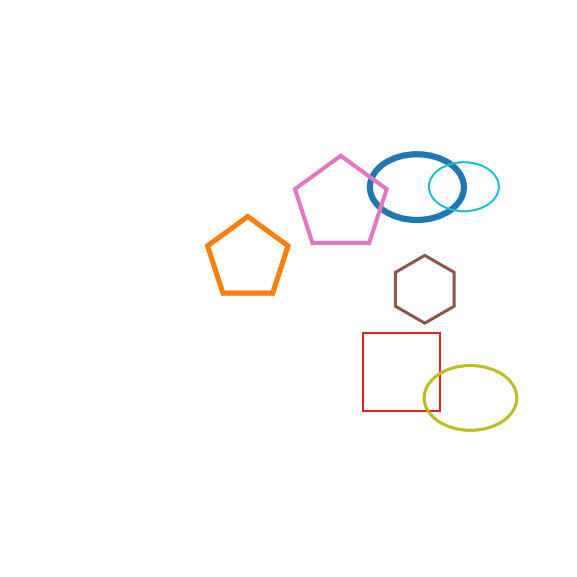[{"shape": "oval", "thickness": 3, "radius": 0.41, "center": [0.722, 0.675]}, {"shape": "pentagon", "thickness": 2.5, "radius": 0.37, "center": [0.429, 0.551]}, {"shape": "square", "thickness": 1, "radius": 0.33, "center": [0.696, 0.355]}, {"shape": "hexagon", "thickness": 1.5, "radius": 0.29, "center": [0.736, 0.498]}, {"shape": "pentagon", "thickness": 2, "radius": 0.42, "center": [0.59, 0.646]}, {"shape": "oval", "thickness": 1.5, "radius": 0.4, "center": [0.815, 0.31]}, {"shape": "oval", "thickness": 1, "radius": 0.3, "center": [0.803, 0.676]}]